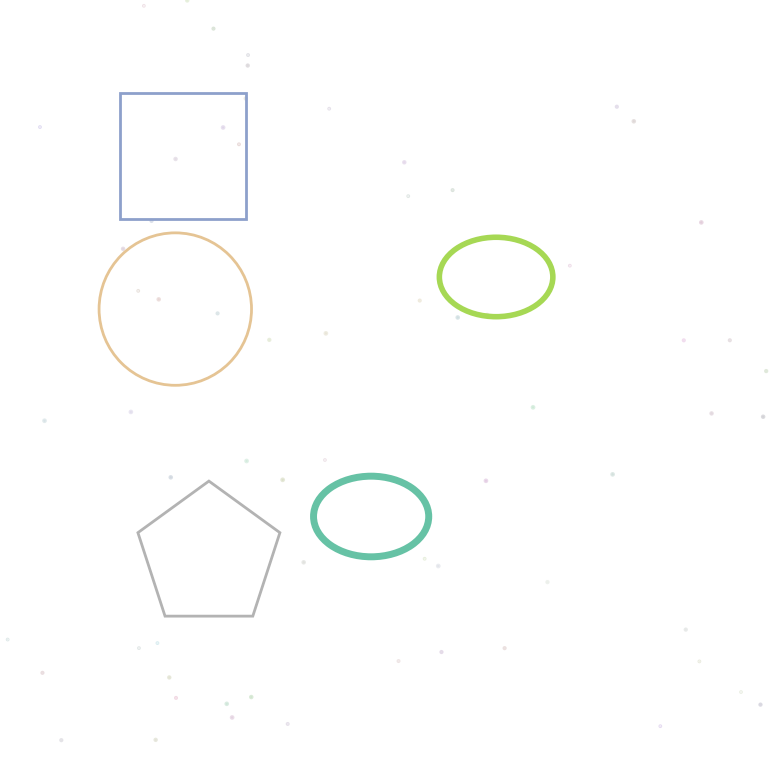[{"shape": "oval", "thickness": 2.5, "radius": 0.37, "center": [0.482, 0.329]}, {"shape": "square", "thickness": 1, "radius": 0.41, "center": [0.238, 0.798]}, {"shape": "oval", "thickness": 2, "radius": 0.37, "center": [0.644, 0.64]}, {"shape": "circle", "thickness": 1, "radius": 0.49, "center": [0.228, 0.599]}, {"shape": "pentagon", "thickness": 1, "radius": 0.48, "center": [0.271, 0.278]}]